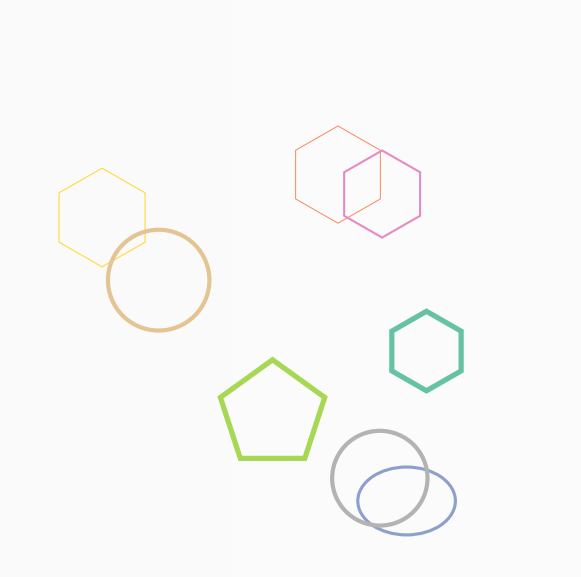[{"shape": "hexagon", "thickness": 2.5, "radius": 0.34, "center": [0.734, 0.391]}, {"shape": "hexagon", "thickness": 0.5, "radius": 0.42, "center": [0.581, 0.697]}, {"shape": "oval", "thickness": 1.5, "radius": 0.42, "center": [0.7, 0.132]}, {"shape": "hexagon", "thickness": 1, "radius": 0.38, "center": [0.657, 0.663]}, {"shape": "pentagon", "thickness": 2.5, "radius": 0.47, "center": [0.469, 0.282]}, {"shape": "hexagon", "thickness": 0.5, "radius": 0.43, "center": [0.176, 0.623]}, {"shape": "circle", "thickness": 2, "radius": 0.44, "center": [0.273, 0.514]}, {"shape": "circle", "thickness": 2, "radius": 0.41, "center": [0.653, 0.171]}]